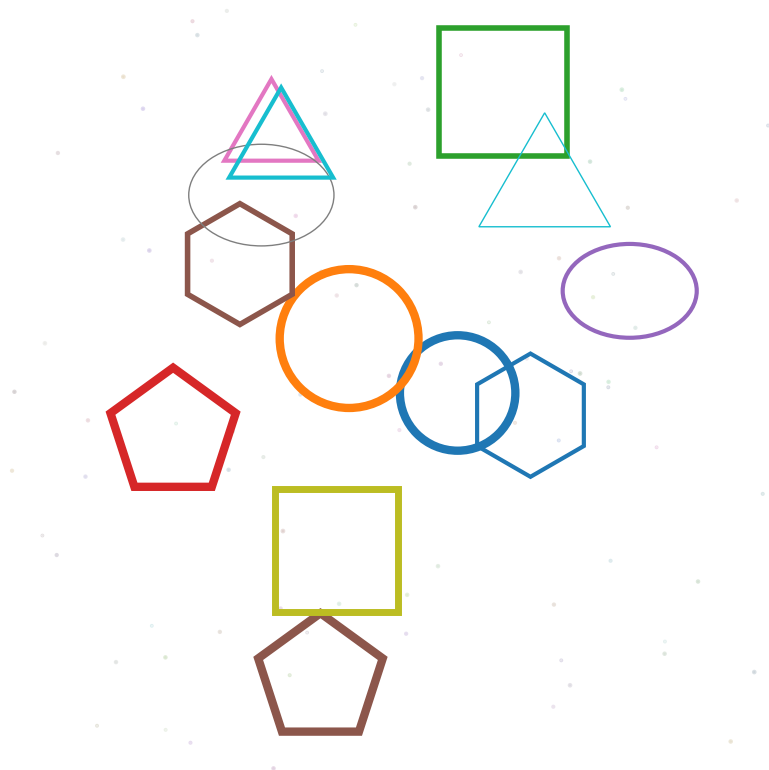[{"shape": "circle", "thickness": 3, "radius": 0.37, "center": [0.594, 0.49]}, {"shape": "hexagon", "thickness": 1.5, "radius": 0.4, "center": [0.689, 0.461]}, {"shape": "circle", "thickness": 3, "radius": 0.45, "center": [0.453, 0.56]}, {"shape": "square", "thickness": 2, "radius": 0.42, "center": [0.653, 0.881]}, {"shape": "pentagon", "thickness": 3, "radius": 0.43, "center": [0.225, 0.437]}, {"shape": "oval", "thickness": 1.5, "radius": 0.44, "center": [0.818, 0.622]}, {"shape": "pentagon", "thickness": 3, "radius": 0.43, "center": [0.416, 0.119]}, {"shape": "hexagon", "thickness": 2, "radius": 0.39, "center": [0.312, 0.657]}, {"shape": "triangle", "thickness": 1.5, "radius": 0.35, "center": [0.353, 0.827]}, {"shape": "oval", "thickness": 0.5, "radius": 0.47, "center": [0.339, 0.747]}, {"shape": "square", "thickness": 2.5, "radius": 0.4, "center": [0.437, 0.285]}, {"shape": "triangle", "thickness": 1.5, "radius": 0.39, "center": [0.365, 0.808]}, {"shape": "triangle", "thickness": 0.5, "radius": 0.49, "center": [0.707, 0.755]}]